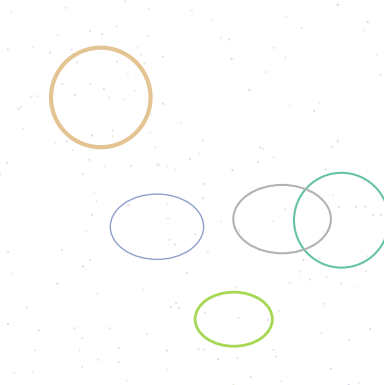[{"shape": "circle", "thickness": 1.5, "radius": 0.62, "center": [0.887, 0.428]}, {"shape": "oval", "thickness": 1, "radius": 0.61, "center": [0.408, 0.411]}, {"shape": "oval", "thickness": 2, "radius": 0.5, "center": [0.607, 0.171]}, {"shape": "circle", "thickness": 3, "radius": 0.65, "center": [0.262, 0.747]}, {"shape": "oval", "thickness": 1.5, "radius": 0.63, "center": [0.733, 0.431]}]